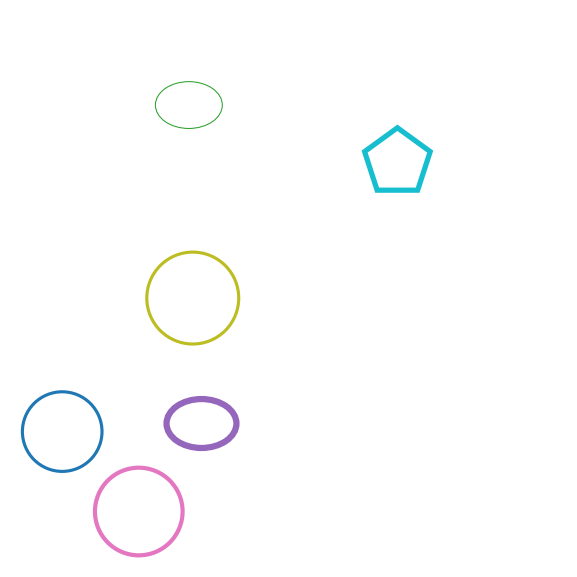[{"shape": "circle", "thickness": 1.5, "radius": 0.34, "center": [0.108, 0.252]}, {"shape": "oval", "thickness": 0.5, "radius": 0.29, "center": [0.327, 0.817]}, {"shape": "oval", "thickness": 3, "radius": 0.3, "center": [0.349, 0.266]}, {"shape": "circle", "thickness": 2, "radius": 0.38, "center": [0.24, 0.113]}, {"shape": "circle", "thickness": 1.5, "radius": 0.4, "center": [0.334, 0.483]}, {"shape": "pentagon", "thickness": 2.5, "radius": 0.3, "center": [0.688, 0.718]}]